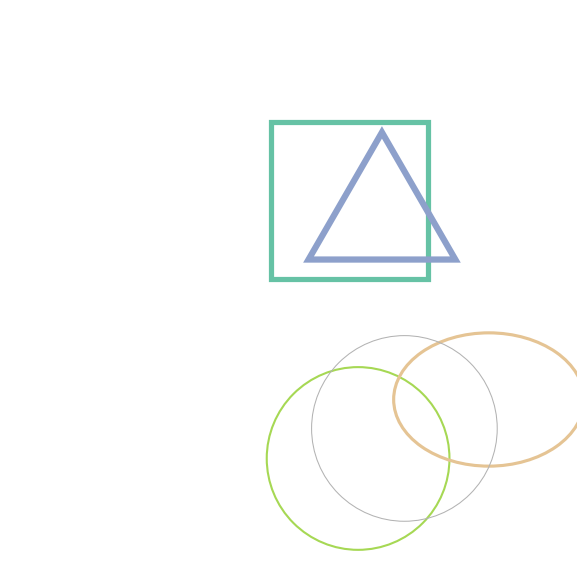[{"shape": "square", "thickness": 2.5, "radius": 0.68, "center": [0.605, 0.652]}, {"shape": "triangle", "thickness": 3, "radius": 0.73, "center": [0.661, 0.623]}, {"shape": "circle", "thickness": 1, "radius": 0.79, "center": [0.62, 0.205]}, {"shape": "oval", "thickness": 1.5, "radius": 0.82, "center": [0.847, 0.307]}, {"shape": "circle", "thickness": 0.5, "radius": 0.8, "center": [0.7, 0.257]}]